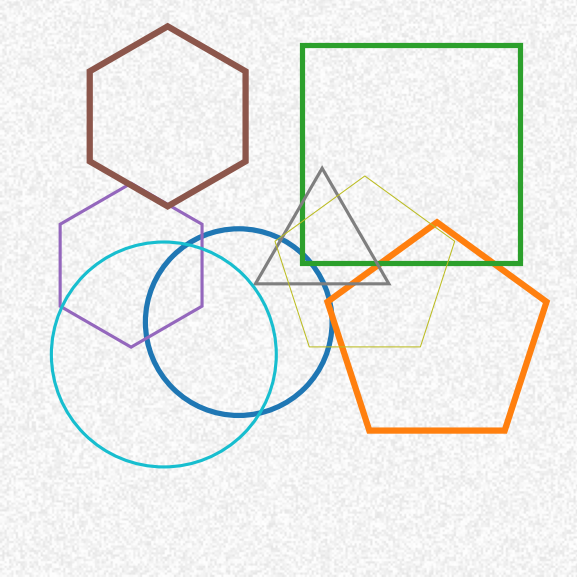[{"shape": "circle", "thickness": 2.5, "radius": 0.81, "center": [0.413, 0.441]}, {"shape": "pentagon", "thickness": 3, "radius": 1.0, "center": [0.757, 0.415]}, {"shape": "square", "thickness": 2.5, "radius": 0.94, "center": [0.712, 0.733]}, {"shape": "hexagon", "thickness": 1.5, "radius": 0.71, "center": [0.227, 0.54]}, {"shape": "hexagon", "thickness": 3, "radius": 0.78, "center": [0.29, 0.798]}, {"shape": "triangle", "thickness": 1.5, "radius": 0.67, "center": [0.558, 0.574]}, {"shape": "pentagon", "thickness": 0.5, "radius": 0.82, "center": [0.632, 0.531]}, {"shape": "circle", "thickness": 1.5, "radius": 0.97, "center": [0.284, 0.385]}]